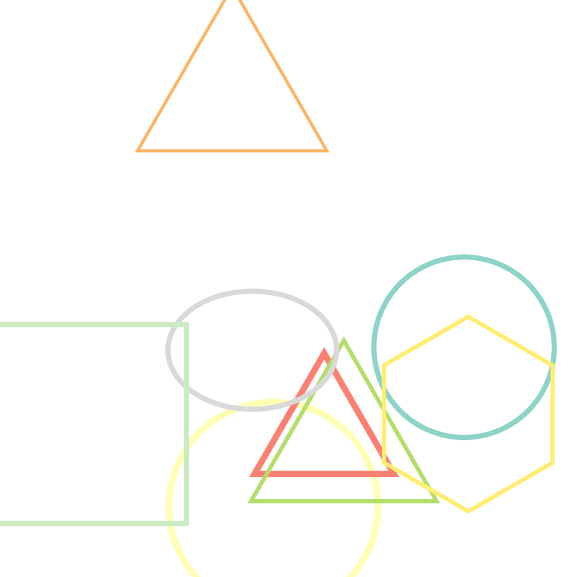[{"shape": "circle", "thickness": 2.5, "radius": 0.78, "center": [0.804, 0.398]}, {"shape": "circle", "thickness": 3, "radius": 0.91, "center": [0.474, 0.122]}, {"shape": "triangle", "thickness": 3, "radius": 0.7, "center": [0.561, 0.248]}, {"shape": "triangle", "thickness": 1.5, "radius": 0.95, "center": [0.402, 0.833]}, {"shape": "triangle", "thickness": 2, "radius": 0.93, "center": [0.595, 0.224]}, {"shape": "oval", "thickness": 2.5, "radius": 0.73, "center": [0.437, 0.393]}, {"shape": "square", "thickness": 2.5, "radius": 0.86, "center": [0.151, 0.266]}, {"shape": "hexagon", "thickness": 2, "radius": 0.84, "center": [0.811, 0.282]}]